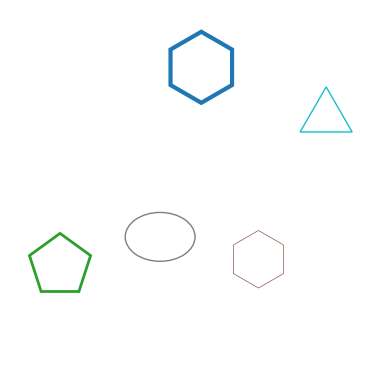[{"shape": "hexagon", "thickness": 3, "radius": 0.46, "center": [0.523, 0.825]}, {"shape": "pentagon", "thickness": 2, "radius": 0.42, "center": [0.156, 0.31]}, {"shape": "hexagon", "thickness": 0.5, "radius": 0.37, "center": [0.671, 0.327]}, {"shape": "oval", "thickness": 1, "radius": 0.45, "center": [0.416, 0.385]}, {"shape": "triangle", "thickness": 1, "radius": 0.39, "center": [0.847, 0.696]}]